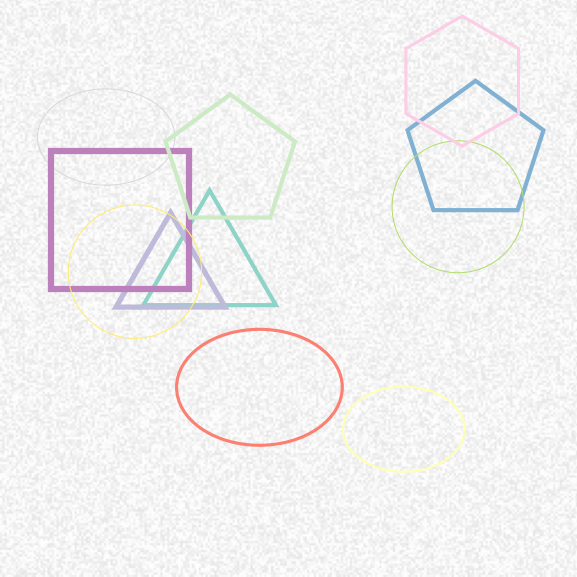[{"shape": "triangle", "thickness": 2, "radius": 0.66, "center": [0.363, 0.537]}, {"shape": "oval", "thickness": 1, "radius": 0.53, "center": [0.699, 0.256]}, {"shape": "triangle", "thickness": 2.5, "radius": 0.54, "center": [0.295, 0.522]}, {"shape": "oval", "thickness": 1.5, "radius": 0.72, "center": [0.449, 0.328]}, {"shape": "pentagon", "thickness": 2, "radius": 0.62, "center": [0.823, 0.735]}, {"shape": "circle", "thickness": 0.5, "radius": 0.57, "center": [0.793, 0.641]}, {"shape": "hexagon", "thickness": 1.5, "radius": 0.56, "center": [0.8, 0.859]}, {"shape": "oval", "thickness": 0.5, "radius": 0.6, "center": [0.184, 0.762]}, {"shape": "square", "thickness": 3, "radius": 0.6, "center": [0.208, 0.618]}, {"shape": "pentagon", "thickness": 2, "radius": 0.59, "center": [0.399, 0.718]}, {"shape": "circle", "thickness": 0.5, "radius": 0.58, "center": [0.234, 0.529]}]